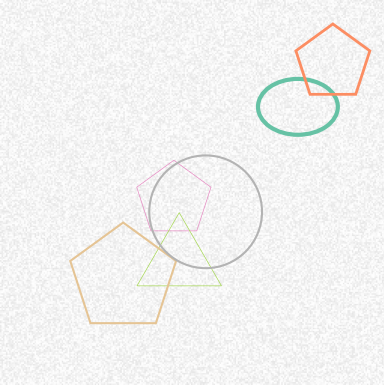[{"shape": "oval", "thickness": 3, "radius": 0.52, "center": [0.774, 0.722]}, {"shape": "pentagon", "thickness": 2, "radius": 0.5, "center": [0.865, 0.837]}, {"shape": "pentagon", "thickness": 0.5, "radius": 0.51, "center": [0.452, 0.482]}, {"shape": "triangle", "thickness": 0.5, "radius": 0.63, "center": [0.466, 0.321]}, {"shape": "pentagon", "thickness": 1.5, "radius": 0.72, "center": [0.32, 0.277]}, {"shape": "circle", "thickness": 1.5, "radius": 0.73, "center": [0.534, 0.45]}]